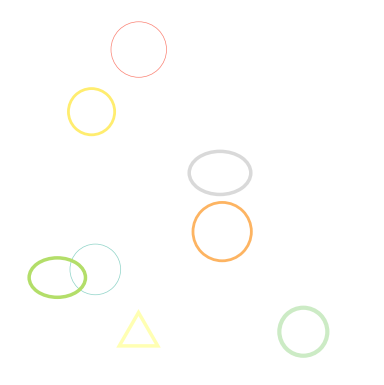[{"shape": "circle", "thickness": 0.5, "radius": 0.33, "center": [0.248, 0.3]}, {"shape": "triangle", "thickness": 2.5, "radius": 0.29, "center": [0.36, 0.13]}, {"shape": "circle", "thickness": 0.5, "radius": 0.36, "center": [0.36, 0.871]}, {"shape": "circle", "thickness": 2, "radius": 0.38, "center": [0.577, 0.398]}, {"shape": "oval", "thickness": 2.5, "radius": 0.37, "center": [0.149, 0.279]}, {"shape": "oval", "thickness": 2.5, "radius": 0.4, "center": [0.571, 0.551]}, {"shape": "circle", "thickness": 3, "radius": 0.31, "center": [0.788, 0.138]}, {"shape": "circle", "thickness": 2, "radius": 0.3, "center": [0.238, 0.71]}]